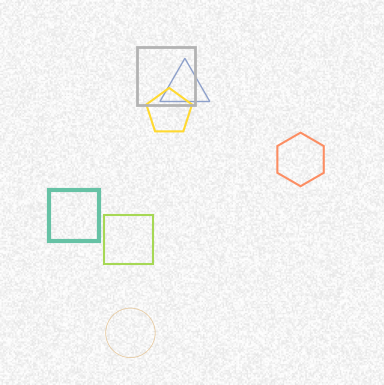[{"shape": "square", "thickness": 3, "radius": 0.33, "center": [0.192, 0.44]}, {"shape": "hexagon", "thickness": 1.5, "radius": 0.35, "center": [0.781, 0.586]}, {"shape": "triangle", "thickness": 1, "radius": 0.37, "center": [0.48, 0.774]}, {"shape": "square", "thickness": 1.5, "radius": 0.32, "center": [0.334, 0.377]}, {"shape": "pentagon", "thickness": 1.5, "radius": 0.31, "center": [0.439, 0.709]}, {"shape": "circle", "thickness": 0.5, "radius": 0.32, "center": [0.339, 0.135]}, {"shape": "square", "thickness": 2, "radius": 0.38, "center": [0.431, 0.803]}]